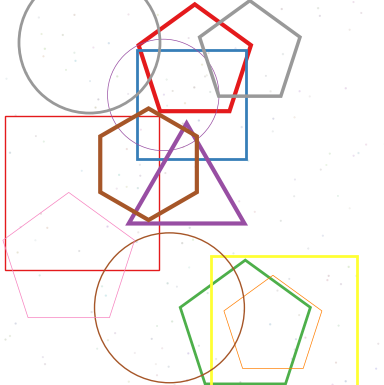[{"shape": "square", "thickness": 1, "radius": 1.0, "center": [0.214, 0.499]}, {"shape": "pentagon", "thickness": 3, "radius": 0.77, "center": [0.506, 0.835]}, {"shape": "square", "thickness": 2, "radius": 0.71, "center": [0.497, 0.729]}, {"shape": "pentagon", "thickness": 2, "radius": 0.89, "center": [0.637, 0.147]}, {"shape": "circle", "thickness": 0.5, "radius": 0.72, "center": [0.424, 0.753]}, {"shape": "triangle", "thickness": 3, "radius": 0.87, "center": [0.485, 0.506]}, {"shape": "pentagon", "thickness": 0.5, "radius": 0.67, "center": [0.709, 0.151]}, {"shape": "square", "thickness": 2, "radius": 0.95, "center": [0.737, 0.147]}, {"shape": "circle", "thickness": 1, "radius": 0.97, "center": [0.44, 0.2]}, {"shape": "hexagon", "thickness": 3, "radius": 0.72, "center": [0.386, 0.573]}, {"shape": "pentagon", "thickness": 0.5, "radius": 0.9, "center": [0.179, 0.32]}, {"shape": "circle", "thickness": 2, "radius": 0.92, "center": [0.232, 0.889]}, {"shape": "pentagon", "thickness": 2.5, "radius": 0.69, "center": [0.649, 0.861]}]